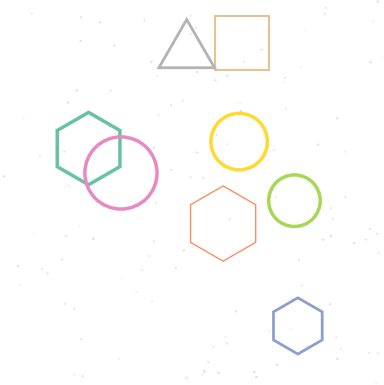[{"shape": "hexagon", "thickness": 2.5, "radius": 0.47, "center": [0.23, 0.614]}, {"shape": "hexagon", "thickness": 1, "radius": 0.49, "center": [0.58, 0.419]}, {"shape": "hexagon", "thickness": 2, "radius": 0.37, "center": [0.774, 0.153]}, {"shape": "circle", "thickness": 2.5, "radius": 0.47, "center": [0.314, 0.551]}, {"shape": "circle", "thickness": 2.5, "radius": 0.33, "center": [0.765, 0.479]}, {"shape": "circle", "thickness": 2.5, "radius": 0.37, "center": [0.621, 0.632]}, {"shape": "square", "thickness": 1.5, "radius": 0.35, "center": [0.628, 0.889]}, {"shape": "triangle", "thickness": 2, "radius": 0.42, "center": [0.485, 0.866]}]